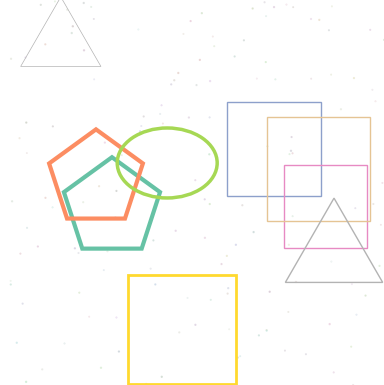[{"shape": "pentagon", "thickness": 3, "radius": 0.66, "center": [0.291, 0.46]}, {"shape": "pentagon", "thickness": 3, "radius": 0.64, "center": [0.249, 0.536]}, {"shape": "square", "thickness": 1, "radius": 0.61, "center": [0.712, 0.613]}, {"shape": "square", "thickness": 1, "radius": 0.54, "center": [0.844, 0.464]}, {"shape": "oval", "thickness": 2.5, "radius": 0.65, "center": [0.434, 0.577]}, {"shape": "square", "thickness": 2, "radius": 0.7, "center": [0.473, 0.144]}, {"shape": "square", "thickness": 1, "radius": 0.67, "center": [0.826, 0.561]}, {"shape": "triangle", "thickness": 0.5, "radius": 0.6, "center": [0.158, 0.888]}, {"shape": "triangle", "thickness": 1, "radius": 0.73, "center": [0.868, 0.339]}]